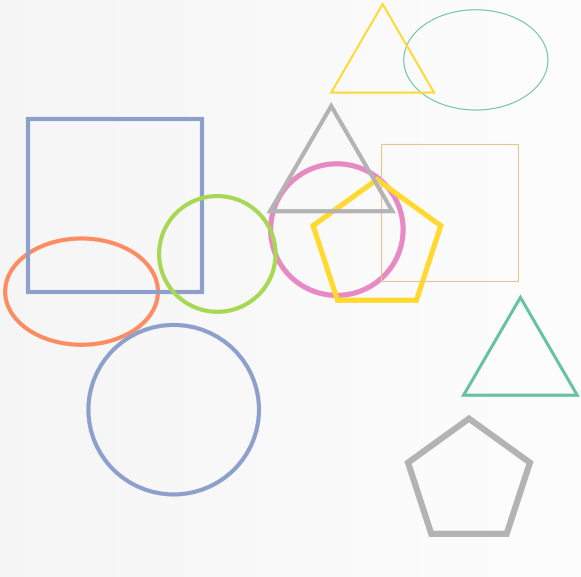[{"shape": "oval", "thickness": 0.5, "radius": 0.62, "center": [0.819, 0.895]}, {"shape": "triangle", "thickness": 1.5, "radius": 0.56, "center": [0.895, 0.371]}, {"shape": "oval", "thickness": 2, "radius": 0.66, "center": [0.14, 0.494]}, {"shape": "circle", "thickness": 2, "radius": 0.73, "center": [0.299, 0.29]}, {"shape": "square", "thickness": 2, "radius": 0.75, "center": [0.198, 0.643]}, {"shape": "circle", "thickness": 2.5, "radius": 0.57, "center": [0.58, 0.602]}, {"shape": "circle", "thickness": 2, "radius": 0.5, "center": [0.374, 0.559]}, {"shape": "pentagon", "thickness": 2.5, "radius": 0.58, "center": [0.649, 0.573]}, {"shape": "triangle", "thickness": 1, "radius": 0.51, "center": [0.658, 0.89]}, {"shape": "square", "thickness": 0.5, "radius": 0.59, "center": [0.774, 0.631]}, {"shape": "triangle", "thickness": 2, "radius": 0.61, "center": [0.57, 0.694]}, {"shape": "pentagon", "thickness": 3, "radius": 0.55, "center": [0.807, 0.164]}]